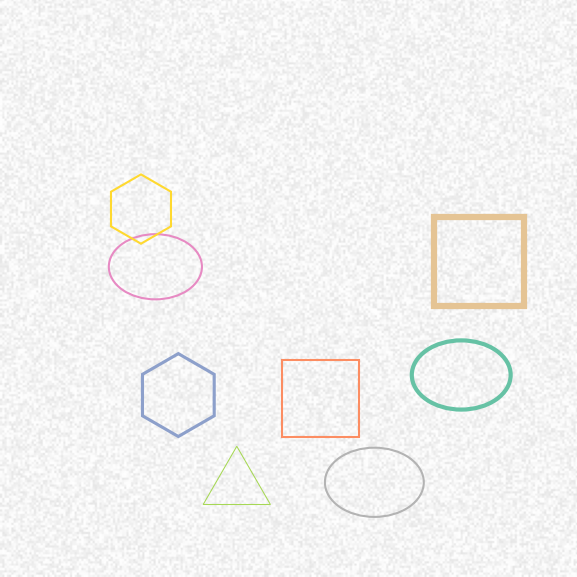[{"shape": "oval", "thickness": 2, "radius": 0.43, "center": [0.799, 0.35]}, {"shape": "square", "thickness": 1, "radius": 0.33, "center": [0.556, 0.31]}, {"shape": "hexagon", "thickness": 1.5, "radius": 0.36, "center": [0.309, 0.315]}, {"shape": "oval", "thickness": 1, "radius": 0.4, "center": [0.269, 0.537]}, {"shape": "triangle", "thickness": 0.5, "radius": 0.34, "center": [0.41, 0.159]}, {"shape": "hexagon", "thickness": 1, "radius": 0.3, "center": [0.244, 0.637]}, {"shape": "square", "thickness": 3, "radius": 0.39, "center": [0.83, 0.547]}, {"shape": "oval", "thickness": 1, "radius": 0.43, "center": [0.648, 0.164]}]